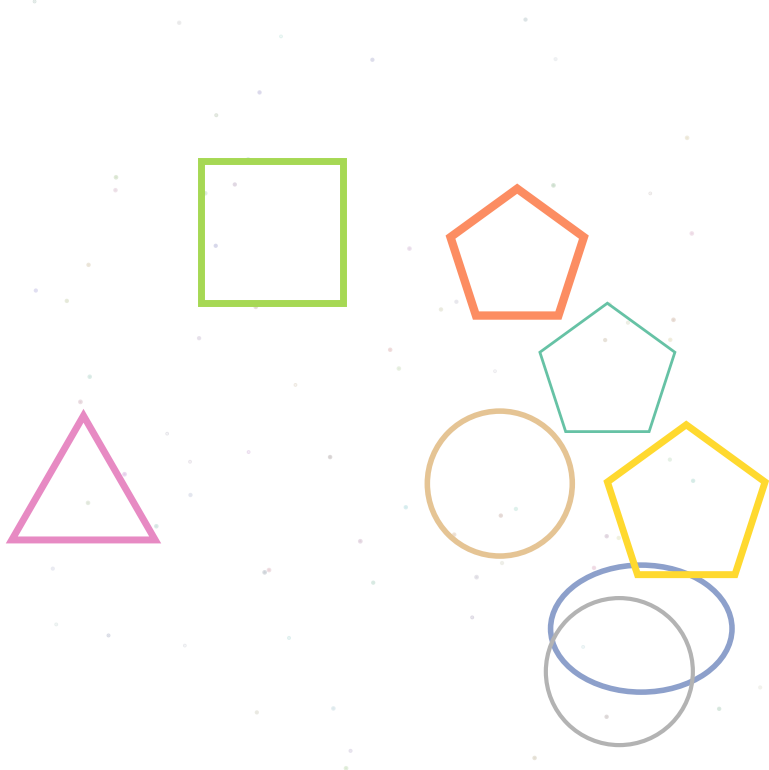[{"shape": "pentagon", "thickness": 1, "radius": 0.46, "center": [0.789, 0.514]}, {"shape": "pentagon", "thickness": 3, "radius": 0.46, "center": [0.672, 0.664]}, {"shape": "oval", "thickness": 2, "radius": 0.59, "center": [0.833, 0.184]}, {"shape": "triangle", "thickness": 2.5, "radius": 0.54, "center": [0.108, 0.353]}, {"shape": "square", "thickness": 2.5, "radius": 0.46, "center": [0.354, 0.698]}, {"shape": "pentagon", "thickness": 2.5, "radius": 0.54, "center": [0.891, 0.341]}, {"shape": "circle", "thickness": 2, "radius": 0.47, "center": [0.649, 0.372]}, {"shape": "circle", "thickness": 1.5, "radius": 0.48, "center": [0.804, 0.128]}]